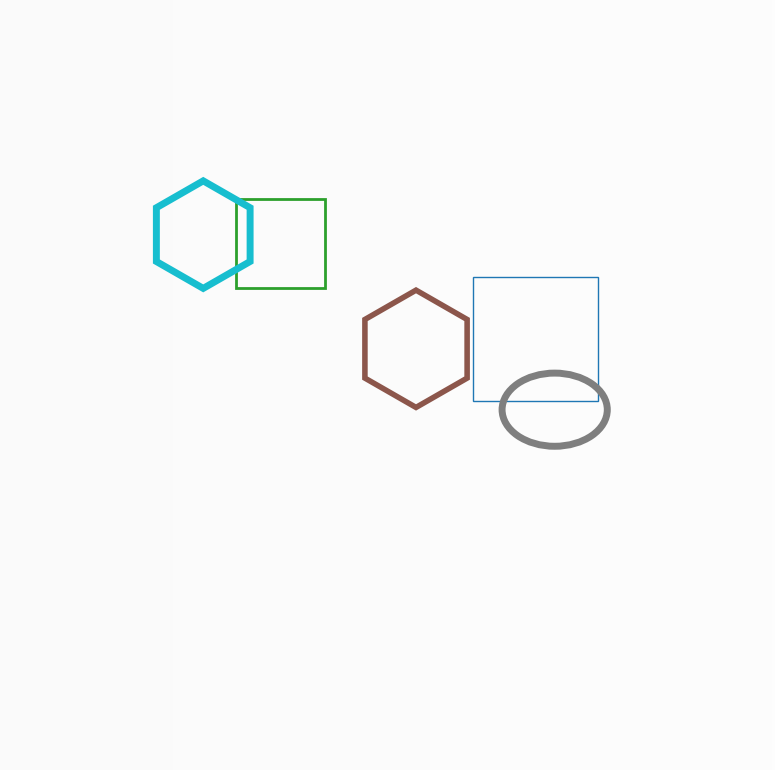[{"shape": "square", "thickness": 0.5, "radius": 0.4, "center": [0.691, 0.56]}, {"shape": "square", "thickness": 1, "radius": 0.29, "center": [0.361, 0.684]}, {"shape": "hexagon", "thickness": 2, "radius": 0.38, "center": [0.537, 0.547]}, {"shape": "oval", "thickness": 2.5, "radius": 0.34, "center": [0.716, 0.468]}, {"shape": "hexagon", "thickness": 2.5, "radius": 0.35, "center": [0.262, 0.695]}]